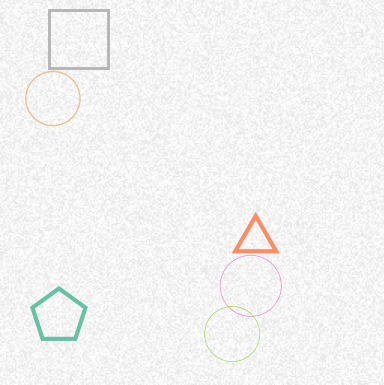[{"shape": "pentagon", "thickness": 3, "radius": 0.36, "center": [0.153, 0.178]}, {"shape": "triangle", "thickness": 3, "radius": 0.31, "center": [0.664, 0.378]}, {"shape": "circle", "thickness": 0.5, "radius": 0.4, "center": [0.651, 0.258]}, {"shape": "circle", "thickness": 0.5, "radius": 0.36, "center": [0.603, 0.132]}, {"shape": "circle", "thickness": 1, "radius": 0.35, "center": [0.137, 0.744]}, {"shape": "square", "thickness": 2, "radius": 0.38, "center": [0.204, 0.899]}]